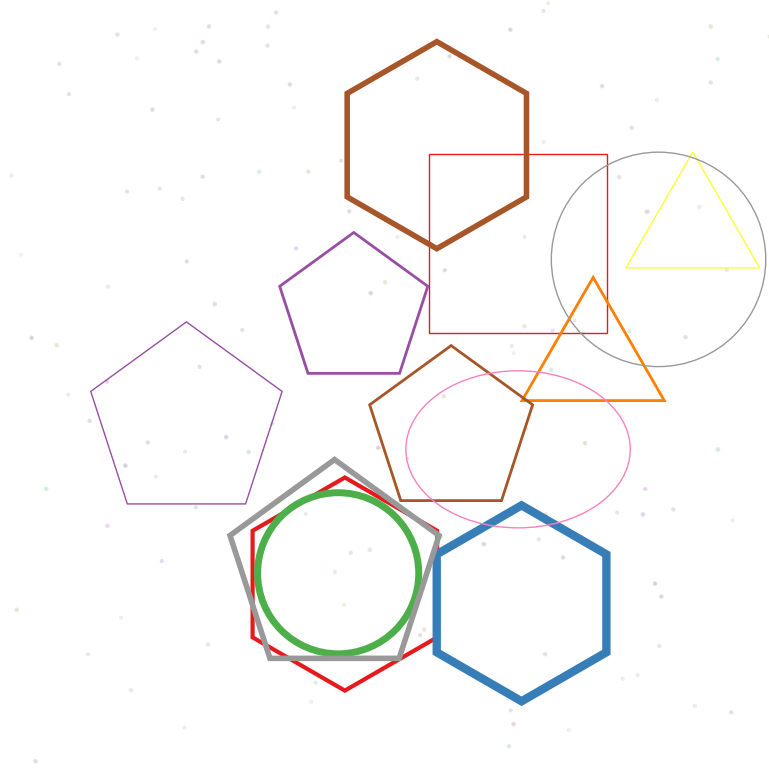[{"shape": "square", "thickness": 0.5, "radius": 0.58, "center": [0.673, 0.684]}, {"shape": "hexagon", "thickness": 1.5, "radius": 0.69, "center": [0.448, 0.241]}, {"shape": "hexagon", "thickness": 3, "radius": 0.64, "center": [0.677, 0.216]}, {"shape": "circle", "thickness": 2.5, "radius": 0.52, "center": [0.439, 0.255]}, {"shape": "pentagon", "thickness": 0.5, "radius": 0.65, "center": [0.242, 0.451]}, {"shape": "pentagon", "thickness": 1, "radius": 0.51, "center": [0.459, 0.597]}, {"shape": "triangle", "thickness": 1, "radius": 0.53, "center": [0.77, 0.533]}, {"shape": "triangle", "thickness": 0.5, "radius": 0.5, "center": [0.9, 0.702]}, {"shape": "pentagon", "thickness": 1, "radius": 0.56, "center": [0.586, 0.44]}, {"shape": "hexagon", "thickness": 2, "radius": 0.67, "center": [0.567, 0.811]}, {"shape": "oval", "thickness": 0.5, "radius": 0.73, "center": [0.673, 0.416]}, {"shape": "pentagon", "thickness": 2, "radius": 0.71, "center": [0.434, 0.26]}, {"shape": "circle", "thickness": 0.5, "radius": 0.7, "center": [0.855, 0.663]}]